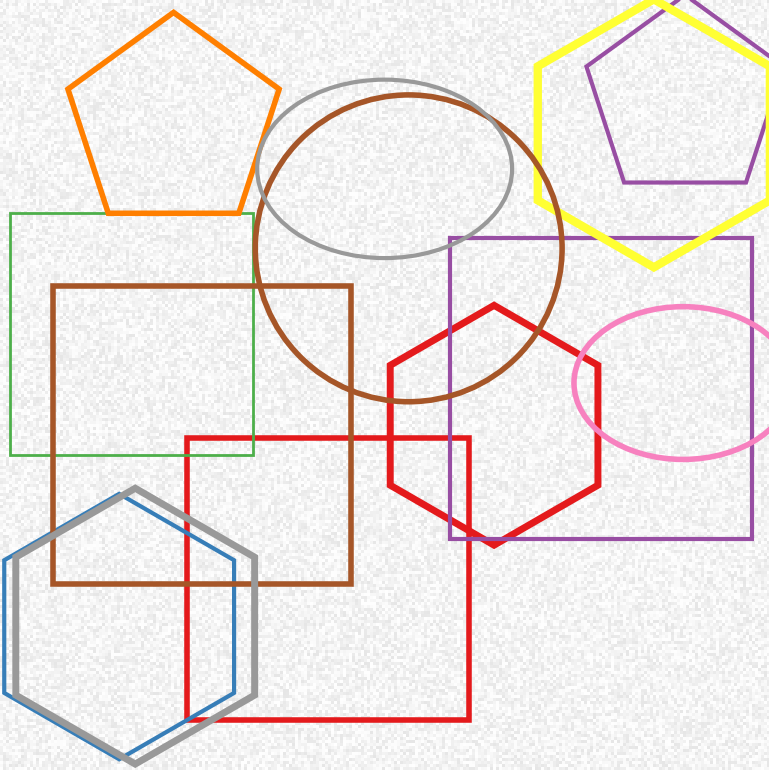[{"shape": "square", "thickness": 2, "radius": 0.91, "center": [0.426, 0.248]}, {"shape": "hexagon", "thickness": 2.5, "radius": 0.78, "center": [0.642, 0.448]}, {"shape": "hexagon", "thickness": 1.5, "radius": 0.86, "center": [0.155, 0.186]}, {"shape": "square", "thickness": 1, "radius": 0.79, "center": [0.171, 0.566]}, {"shape": "square", "thickness": 1.5, "radius": 0.98, "center": [0.78, 0.495]}, {"shape": "pentagon", "thickness": 1.5, "radius": 0.67, "center": [0.89, 0.872]}, {"shape": "pentagon", "thickness": 2, "radius": 0.72, "center": [0.225, 0.84]}, {"shape": "hexagon", "thickness": 3, "radius": 0.87, "center": [0.849, 0.827]}, {"shape": "square", "thickness": 2, "radius": 0.97, "center": [0.263, 0.435]}, {"shape": "circle", "thickness": 2, "radius": 1.0, "center": [0.531, 0.678]}, {"shape": "oval", "thickness": 2, "radius": 0.71, "center": [0.887, 0.503]}, {"shape": "oval", "thickness": 1.5, "radius": 0.83, "center": [0.5, 0.781]}, {"shape": "hexagon", "thickness": 2.5, "radius": 0.9, "center": [0.176, 0.187]}]